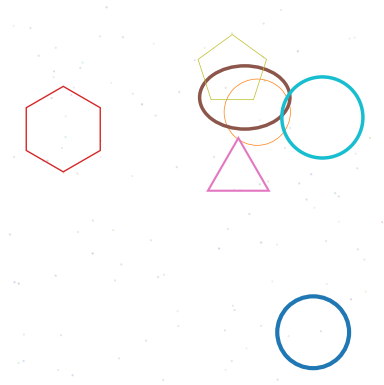[{"shape": "circle", "thickness": 3, "radius": 0.47, "center": [0.813, 0.137]}, {"shape": "circle", "thickness": 0.5, "radius": 0.43, "center": [0.668, 0.709]}, {"shape": "hexagon", "thickness": 1, "radius": 0.55, "center": [0.164, 0.665]}, {"shape": "oval", "thickness": 2.5, "radius": 0.59, "center": [0.636, 0.747]}, {"shape": "triangle", "thickness": 1.5, "radius": 0.46, "center": [0.619, 0.55]}, {"shape": "pentagon", "thickness": 0.5, "radius": 0.47, "center": [0.603, 0.817]}, {"shape": "circle", "thickness": 2.5, "radius": 0.53, "center": [0.837, 0.695]}]